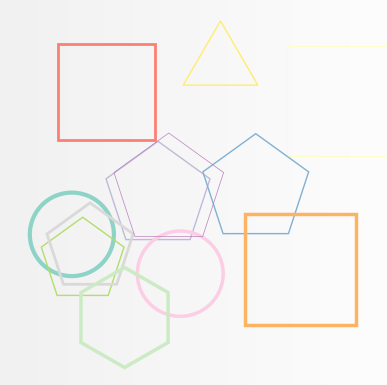[{"shape": "circle", "thickness": 3, "radius": 0.54, "center": [0.185, 0.391]}, {"shape": "square", "thickness": 0.5, "radius": 0.72, "center": [0.884, 0.738]}, {"shape": "pentagon", "thickness": 1, "radius": 0.71, "center": [0.408, 0.492]}, {"shape": "square", "thickness": 2, "radius": 0.63, "center": [0.274, 0.761]}, {"shape": "pentagon", "thickness": 1, "radius": 0.72, "center": [0.66, 0.509]}, {"shape": "square", "thickness": 2.5, "radius": 0.72, "center": [0.776, 0.3]}, {"shape": "pentagon", "thickness": 1, "radius": 0.56, "center": [0.213, 0.323]}, {"shape": "circle", "thickness": 2.5, "radius": 0.55, "center": [0.465, 0.289]}, {"shape": "pentagon", "thickness": 2, "radius": 0.58, "center": [0.232, 0.356]}, {"shape": "pentagon", "thickness": 0.5, "radius": 0.74, "center": [0.436, 0.506]}, {"shape": "hexagon", "thickness": 2.5, "radius": 0.65, "center": [0.321, 0.175]}, {"shape": "triangle", "thickness": 1, "radius": 0.56, "center": [0.569, 0.834]}]